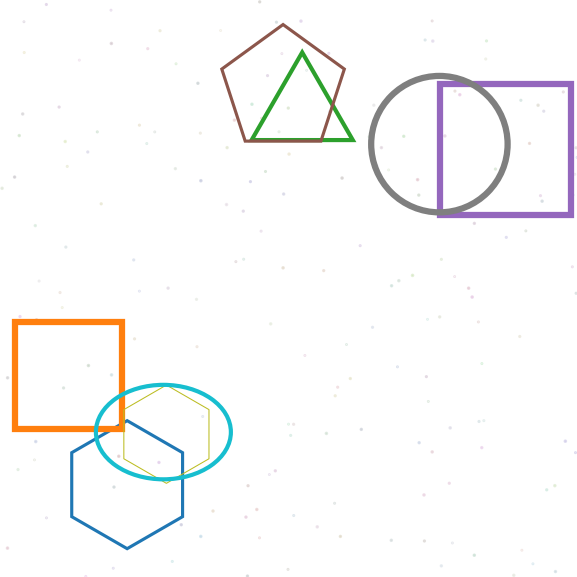[{"shape": "hexagon", "thickness": 1.5, "radius": 0.55, "center": [0.22, 0.16]}, {"shape": "square", "thickness": 3, "radius": 0.46, "center": [0.119, 0.349]}, {"shape": "triangle", "thickness": 2, "radius": 0.51, "center": [0.523, 0.807]}, {"shape": "square", "thickness": 3, "radius": 0.57, "center": [0.875, 0.741]}, {"shape": "pentagon", "thickness": 1.5, "radius": 0.56, "center": [0.49, 0.845]}, {"shape": "circle", "thickness": 3, "radius": 0.59, "center": [0.761, 0.75]}, {"shape": "hexagon", "thickness": 0.5, "radius": 0.43, "center": [0.288, 0.247]}, {"shape": "oval", "thickness": 2, "radius": 0.58, "center": [0.283, 0.251]}]